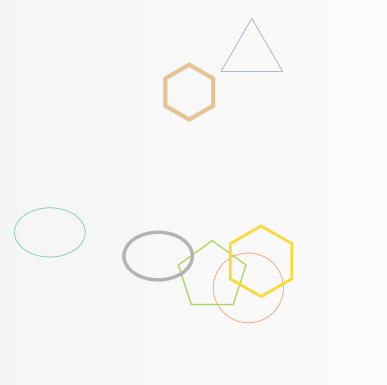[{"shape": "oval", "thickness": 0.5, "radius": 0.46, "center": [0.129, 0.396]}, {"shape": "circle", "thickness": 0.5, "radius": 0.45, "center": [0.641, 0.252]}, {"shape": "triangle", "thickness": 0.5, "radius": 0.46, "center": [0.65, 0.86]}, {"shape": "pentagon", "thickness": 1, "radius": 0.46, "center": [0.548, 0.283]}, {"shape": "hexagon", "thickness": 2, "radius": 0.46, "center": [0.674, 0.321]}, {"shape": "hexagon", "thickness": 3, "radius": 0.36, "center": [0.488, 0.761]}, {"shape": "oval", "thickness": 2.5, "radius": 0.44, "center": [0.408, 0.335]}]